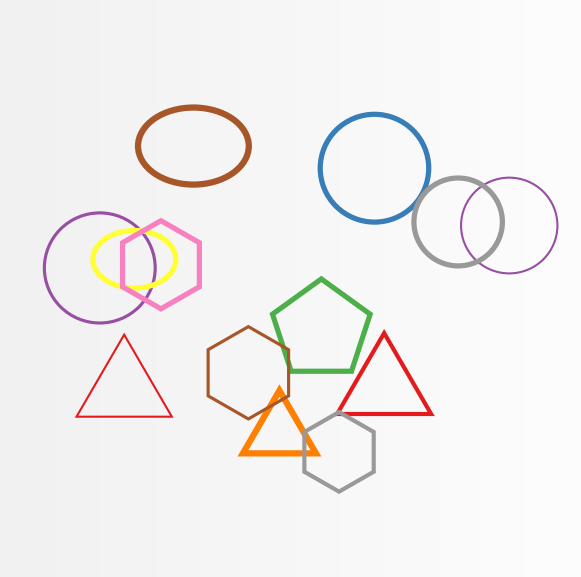[{"shape": "triangle", "thickness": 2, "radius": 0.47, "center": [0.661, 0.329]}, {"shape": "triangle", "thickness": 1, "radius": 0.47, "center": [0.214, 0.325]}, {"shape": "circle", "thickness": 2.5, "radius": 0.47, "center": [0.644, 0.708]}, {"shape": "pentagon", "thickness": 2.5, "radius": 0.44, "center": [0.553, 0.428]}, {"shape": "circle", "thickness": 1, "radius": 0.41, "center": [0.876, 0.609]}, {"shape": "circle", "thickness": 1.5, "radius": 0.48, "center": [0.172, 0.535]}, {"shape": "triangle", "thickness": 3, "radius": 0.36, "center": [0.481, 0.25]}, {"shape": "oval", "thickness": 2.5, "radius": 0.36, "center": [0.231, 0.55]}, {"shape": "hexagon", "thickness": 1.5, "radius": 0.4, "center": [0.427, 0.354]}, {"shape": "oval", "thickness": 3, "radius": 0.48, "center": [0.333, 0.746]}, {"shape": "hexagon", "thickness": 2.5, "radius": 0.38, "center": [0.277, 0.541]}, {"shape": "hexagon", "thickness": 2, "radius": 0.34, "center": [0.583, 0.217]}, {"shape": "circle", "thickness": 2.5, "radius": 0.38, "center": [0.788, 0.615]}]